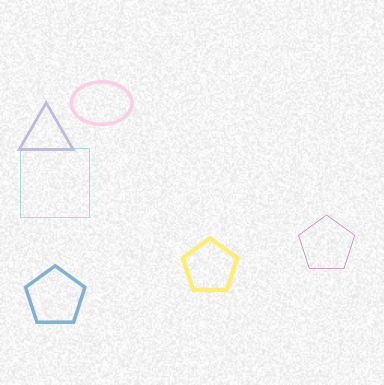[{"shape": "square", "thickness": 0.5, "radius": 0.45, "center": [0.142, 0.526]}, {"shape": "triangle", "thickness": 2, "radius": 0.4, "center": [0.12, 0.652]}, {"shape": "pentagon", "thickness": 2.5, "radius": 0.4, "center": [0.144, 0.229]}, {"shape": "oval", "thickness": 2.5, "radius": 0.39, "center": [0.264, 0.732]}, {"shape": "pentagon", "thickness": 0.5, "radius": 0.38, "center": [0.848, 0.365]}, {"shape": "pentagon", "thickness": 3, "radius": 0.37, "center": [0.545, 0.307]}]